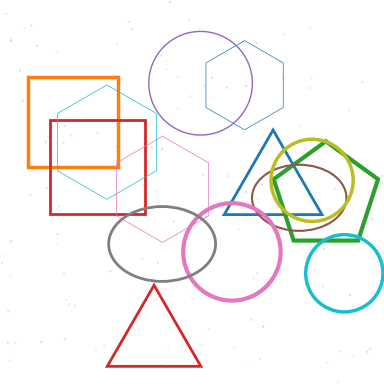[{"shape": "triangle", "thickness": 2, "radius": 0.73, "center": [0.709, 0.516]}, {"shape": "hexagon", "thickness": 0.5, "radius": 0.58, "center": [0.635, 0.779]}, {"shape": "square", "thickness": 2.5, "radius": 0.58, "center": [0.191, 0.682]}, {"shape": "pentagon", "thickness": 3, "radius": 0.71, "center": [0.846, 0.49]}, {"shape": "square", "thickness": 2, "radius": 0.61, "center": [0.253, 0.566]}, {"shape": "triangle", "thickness": 2, "radius": 0.7, "center": [0.4, 0.119]}, {"shape": "circle", "thickness": 1, "radius": 0.67, "center": [0.521, 0.784]}, {"shape": "oval", "thickness": 1.5, "radius": 0.61, "center": [0.777, 0.486]}, {"shape": "circle", "thickness": 3, "radius": 0.63, "center": [0.602, 0.346]}, {"shape": "hexagon", "thickness": 0.5, "radius": 0.69, "center": [0.422, 0.508]}, {"shape": "oval", "thickness": 2, "radius": 0.69, "center": [0.421, 0.366]}, {"shape": "circle", "thickness": 2.5, "radius": 0.53, "center": [0.811, 0.532]}, {"shape": "circle", "thickness": 2.5, "radius": 0.5, "center": [0.894, 0.29]}, {"shape": "hexagon", "thickness": 0.5, "radius": 0.74, "center": [0.278, 0.631]}]